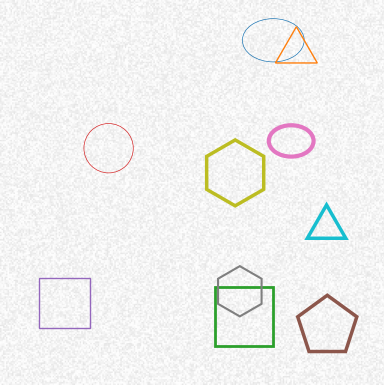[{"shape": "oval", "thickness": 0.5, "radius": 0.4, "center": [0.71, 0.895]}, {"shape": "triangle", "thickness": 1, "radius": 0.31, "center": [0.77, 0.868]}, {"shape": "square", "thickness": 2, "radius": 0.38, "center": [0.634, 0.178]}, {"shape": "circle", "thickness": 0.5, "radius": 0.32, "center": [0.282, 0.615]}, {"shape": "square", "thickness": 1, "radius": 0.33, "center": [0.167, 0.212]}, {"shape": "pentagon", "thickness": 2.5, "radius": 0.4, "center": [0.85, 0.152]}, {"shape": "oval", "thickness": 3, "radius": 0.29, "center": [0.756, 0.634]}, {"shape": "hexagon", "thickness": 1.5, "radius": 0.33, "center": [0.623, 0.243]}, {"shape": "hexagon", "thickness": 2.5, "radius": 0.43, "center": [0.611, 0.551]}, {"shape": "triangle", "thickness": 2.5, "radius": 0.29, "center": [0.848, 0.41]}]